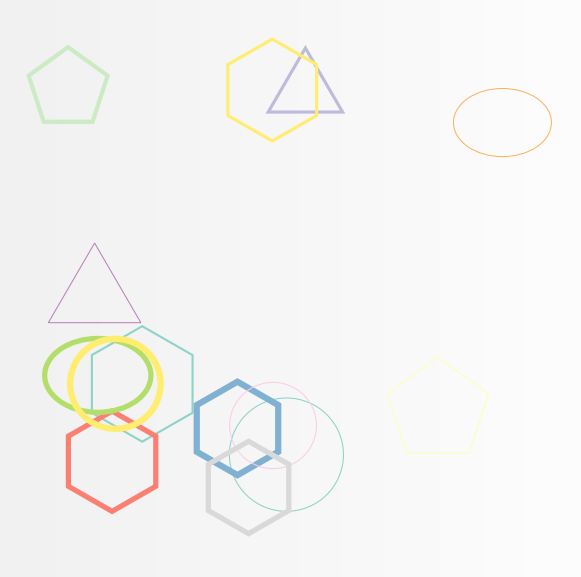[{"shape": "circle", "thickness": 0.5, "radius": 0.49, "center": [0.493, 0.212]}, {"shape": "hexagon", "thickness": 1, "radius": 0.5, "center": [0.245, 0.334]}, {"shape": "pentagon", "thickness": 0.5, "radius": 0.46, "center": [0.753, 0.289]}, {"shape": "triangle", "thickness": 1.5, "radius": 0.37, "center": [0.525, 0.842]}, {"shape": "hexagon", "thickness": 2.5, "radius": 0.43, "center": [0.193, 0.2]}, {"shape": "hexagon", "thickness": 3, "radius": 0.4, "center": [0.409, 0.257]}, {"shape": "oval", "thickness": 0.5, "radius": 0.42, "center": [0.864, 0.787]}, {"shape": "oval", "thickness": 2.5, "radius": 0.46, "center": [0.168, 0.349]}, {"shape": "circle", "thickness": 0.5, "radius": 0.37, "center": [0.47, 0.262]}, {"shape": "hexagon", "thickness": 2.5, "radius": 0.4, "center": [0.428, 0.155]}, {"shape": "triangle", "thickness": 0.5, "radius": 0.46, "center": [0.163, 0.486]}, {"shape": "pentagon", "thickness": 2, "radius": 0.36, "center": [0.117, 0.846]}, {"shape": "hexagon", "thickness": 1.5, "radius": 0.44, "center": [0.468, 0.843]}, {"shape": "circle", "thickness": 3, "radius": 0.39, "center": [0.198, 0.335]}]